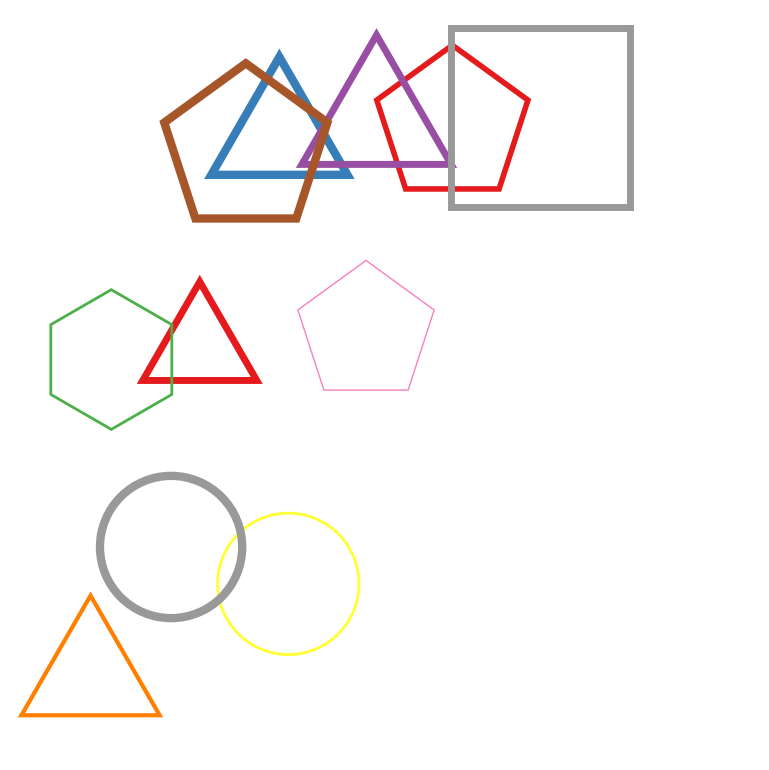[{"shape": "pentagon", "thickness": 2, "radius": 0.52, "center": [0.587, 0.838]}, {"shape": "triangle", "thickness": 2.5, "radius": 0.43, "center": [0.259, 0.549]}, {"shape": "triangle", "thickness": 3, "radius": 0.51, "center": [0.363, 0.824]}, {"shape": "hexagon", "thickness": 1, "radius": 0.45, "center": [0.145, 0.533]}, {"shape": "triangle", "thickness": 2.5, "radius": 0.56, "center": [0.489, 0.842]}, {"shape": "triangle", "thickness": 1.5, "radius": 0.52, "center": [0.118, 0.123]}, {"shape": "circle", "thickness": 1, "radius": 0.46, "center": [0.374, 0.242]}, {"shape": "pentagon", "thickness": 3, "radius": 0.56, "center": [0.319, 0.806]}, {"shape": "pentagon", "thickness": 0.5, "radius": 0.47, "center": [0.475, 0.569]}, {"shape": "square", "thickness": 2.5, "radius": 0.58, "center": [0.702, 0.847]}, {"shape": "circle", "thickness": 3, "radius": 0.46, "center": [0.222, 0.29]}]